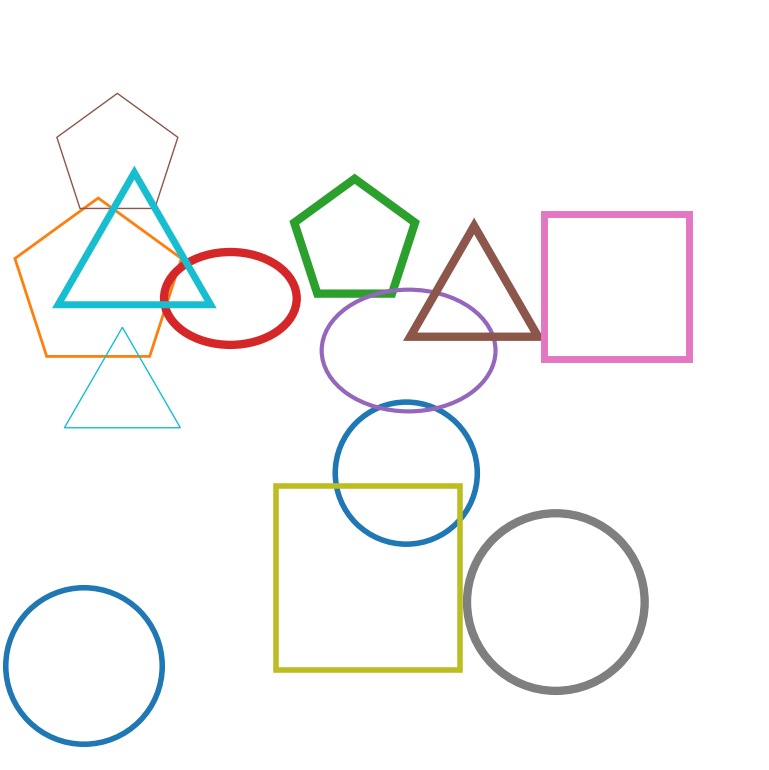[{"shape": "circle", "thickness": 2, "radius": 0.51, "center": [0.109, 0.135]}, {"shape": "circle", "thickness": 2, "radius": 0.46, "center": [0.528, 0.386]}, {"shape": "pentagon", "thickness": 1, "radius": 0.57, "center": [0.128, 0.629]}, {"shape": "pentagon", "thickness": 3, "radius": 0.41, "center": [0.461, 0.685]}, {"shape": "oval", "thickness": 3, "radius": 0.43, "center": [0.299, 0.612]}, {"shape": "oval", "thickness": 1.5, "radius": 0.56, "center": [0.531, 0.545]}, {"shape": "triangle", "thickness": 3, "radius": 0.48, "center": [0.616, 0.611]}, {"shape": "pentagon", "thickness": 0.5, "radius": 0.41, "center": [0.152, 0.796]}, {"shape": "square", "thickness": 2.5, "radius": 0.47, "center": [0.801, 0.628]}, {"shape": "circle", "thickness": 3, "radius": 0.58, "center": [0.722, 0.218]}, {"shape": "square", "thickness": 2, "radius": 0.6, "center": [0.478, 0.25]}, {"shape": "triangle", "thickness": 0.5, "radius": 0.43, "center": [0.159, 0.488]}, {"shape": "triangle", "thickness": 2.5, "radius": 0.57, "center": [0.174, 0.661]}]